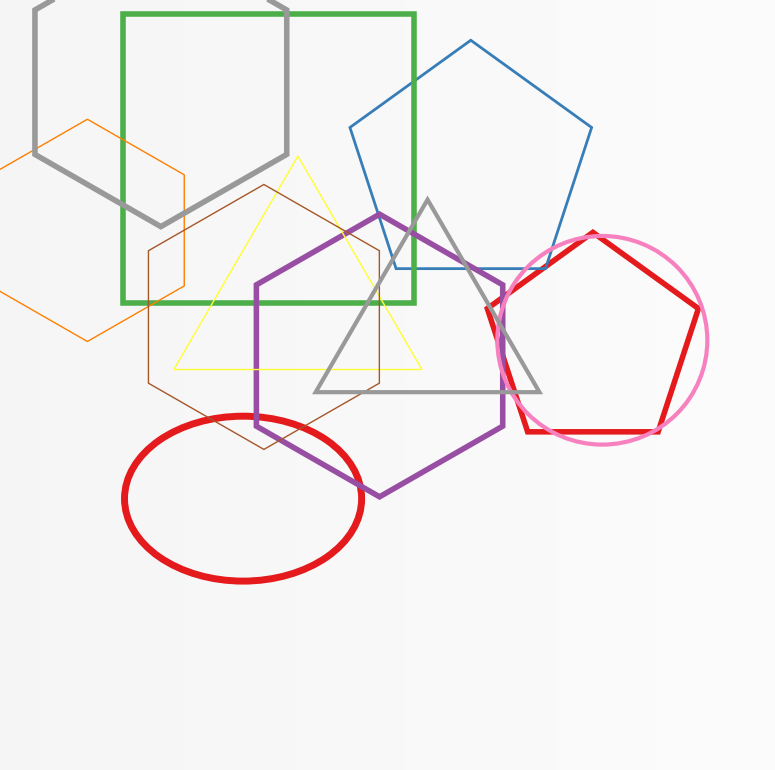[{"shape": "oval", "thickness": 2.5, "radius": 0.76, "center": [0.314, 0.352]}, {"shape": "pentagon", "thickness": 2, "radius": 0.72, "center": [0.765, 0.555]}, {"shape": "pentagon", "thickness": 1, "radius": 0.82, "center": [0.607, 0.784]}, {"shape": "square", "thickness": 2, "radius": 0.94, "center": [0.346, 0.794]}, {"shape": "hexagon", "thickness": 2, "radius": 0.92, "center": [0.49, 0.538]}, {"shape": "hexagon", "thickness": 0.5, "radius": 0.72, "center": [0.113, 0.701]}, {"shape": "triangle", "thickness": 0.5, "radius": 0.92, "center": [0.384, 0.612]}, {"shape": "hexagon", "thickness": 0.5, "radius": 0.86, "center": [0.341, 0.588]}, {"shape": "circle", "thickness": 1.5, "radius": 0.68, "center": [0.777, 0.558]}, {"shape": "hexagon", "thickness": 2, "radius": 0.94, "center": [0.208, 0.893]}, {"shape": "triangle", "thickness": 1.5, "radius": 0.83, "center": [0.552, 0.574]}]